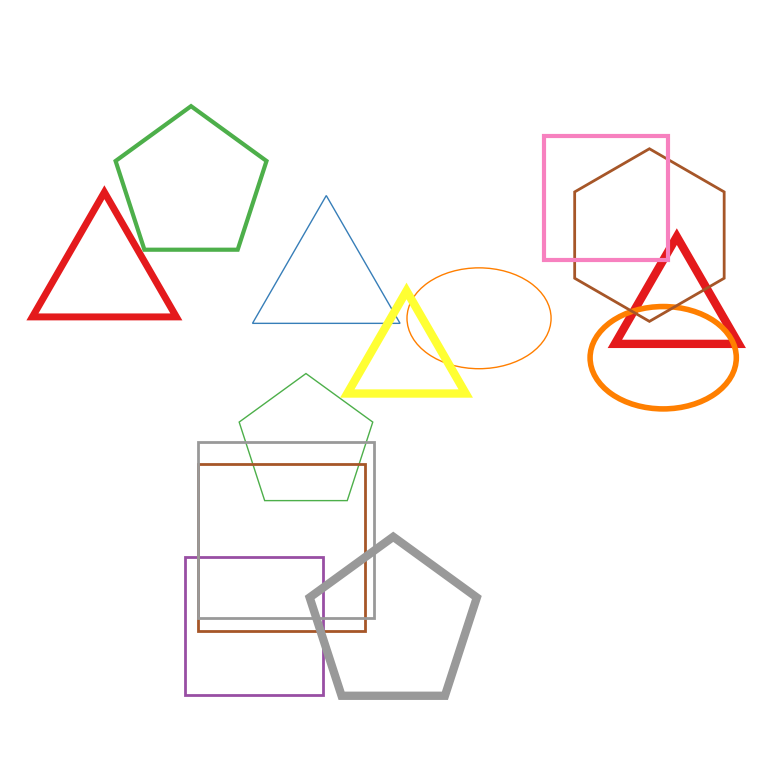[{"shape": "triangle", "thickness": 2.5, "radius": 0.54, "center": [0.136, 0.642]}, {"shape": "triangle", "thickness": 3, "radius": 0.46, "center": [0.879, 0.6]}, {"shape": "triangle", "thickness": 0.5, "radius": 0.55, "center": [0.424, 0.635]}, {"shape": "pentagon", "thickness": 0.5, "radius": 0.46, "center": [0.397, 0.424]}, {"shape": "pentagon", "thickness": 1.5, "radius": 0.52, "center": [0.248, 0.759]}, {"shape": "square", "thickness": 1, "radius": 0.45, "center": [0.33, 0.187]}, {"shape": "oval", "thickness": 0.5, "radius": 0.47, "center": [0.622, 0.587]}, {"shape": "oval", "thickness": 2, "radius": 0.47, "center": [0.861, 0.535]}, {"shape": "triangle", "thickness": 3, "radius": 0.44, "center": [0.528, 0.533]}, {"shape": "hexagon", "thickness": 1, "radius": 0.56, "center": [0.843, 0.695]}, {"shape": "square", "thickness": 1, "radius": 0.54, "center": [0.366, 0.288]}, {"shape": "square", "thickness": 1.5, "radius": 0.4, "center": [0.787, 0.742]}, {"shape": "square", "thickness": 1, "radius": 0.57, "center": [0.371, 0.312]}, {"shape": "pentagon", "thickness": 3, "radius": 0.57, "center": [0.511, 0.189]}]